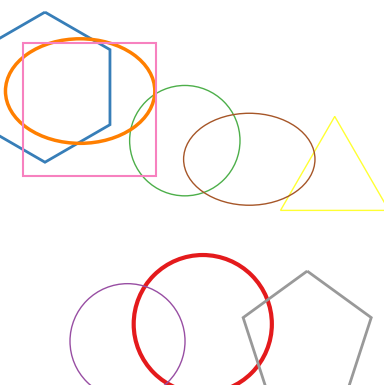[{"shape": "circle", "thickness": 3, "radius": 0.9, "center": [0.527, 0.158]}, {"shape": "hexagon", "thickness": 2, "radius": 0.97, "center": [0.117, 0.774]}, {"shape": "circle", "thickness": 1, "radius": 0.72, "center": [0.48, 0.635]}, {"shape": "circle", "thickness": 1, "radius": 0.75, "center": [0.331, 0.114]}, {"shape": "oval", "thickness": 2.5, "radius": 0.97, "center": [0.208, 0.763]}, {"shape": "triangle", "thickness": 1, "radius": 0.81, "center": [0.869, 0.535]}, {"shape": "oval", "thickness": 1, "radius": 0.85, "center": [0.647, 0.586]}, {"shape": "square", "thickness": 1.5, "radius": 0.86, "center": [0.232, 0.716]}, {"shape": "pentagon", "thickness": 2, "radius": 0.87, "center": [0.798, 0.121]}]